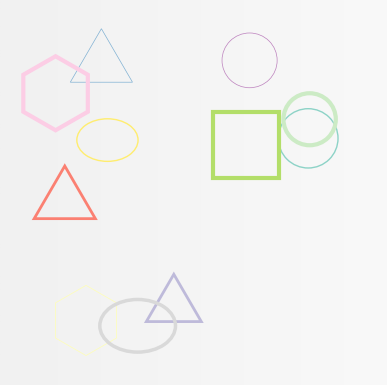[{"shape": "circle", "thickness": 1, "radius": 0.39, "center": [0.795, 0.641]}, {"shape": "hexagon", "thickness": 0.5, "radius": 0.46, "center": [0.222, 0.168]}, {"shape": "triangle", "thickness": 2, "radius": 0.41, "center": [0.449, 0.206]}, {"shape": "triangle", "thickness": 2, "radius": 0.46, "center": [0.167, 0.478]}, {"shape": "triangle", "thickness": 0.5, "radius": 0.46, "center": [0.262, 0.833]}, {"shape": "square", "thickness": 3, "radius": 0.43, "center": [0.635, 0.623]}, {"shape": "hexagon", "thickness": 3, "radius": 0.48, "center": [0.143, 0.758]}, {"shape": "oval", "thickness": 2.5, "radius": 0.49, "center": [0.355, 0.154]}, {"shape": "circle", "thickness": 0.5, "radius": 0.36, "center": [0.644, 0.843]}, {"shape": "circle", "thickness": 3, "radius": 0.34, "center": [0.799, 0.69]}, {"shape": "oval", "thickness": 1, "radius": 0.39, "center": [0.277, 0.636]}]